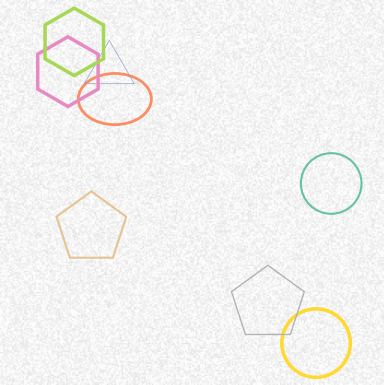[{"shape": "circle", "thickness": 1.5, "radius": 0.39, "center": [0.86, 0.523]}, {"shape": "oval", "thickness": 2, "radius": 0.47, "center": [0.298, 0.743]}, {"shape": "triangle", "thickness": 0.5, "radius": 0.37, "center": [0.284, 0.82]}, {"shape": "hexagon", "thickness": 2.5, "radius": 0.45, "center": [0.176, 0.814]}, {"shape": "hexagon", "thickness": 2.5, "radius": 0.44, "center": [0.193, 0.891]}, {"shape": "circle", "thickness": 2.5, "radius": 0.44, "center": [0.821, 0.109]}, {"shape": "pentagon", "thickness": 1.5, "radius": 0.48, "center": [0.237, 0.408]}, {"shape": "pentagon", "thickness": 1, "radius": 0.5, "center": [0.696, 0.212]}]